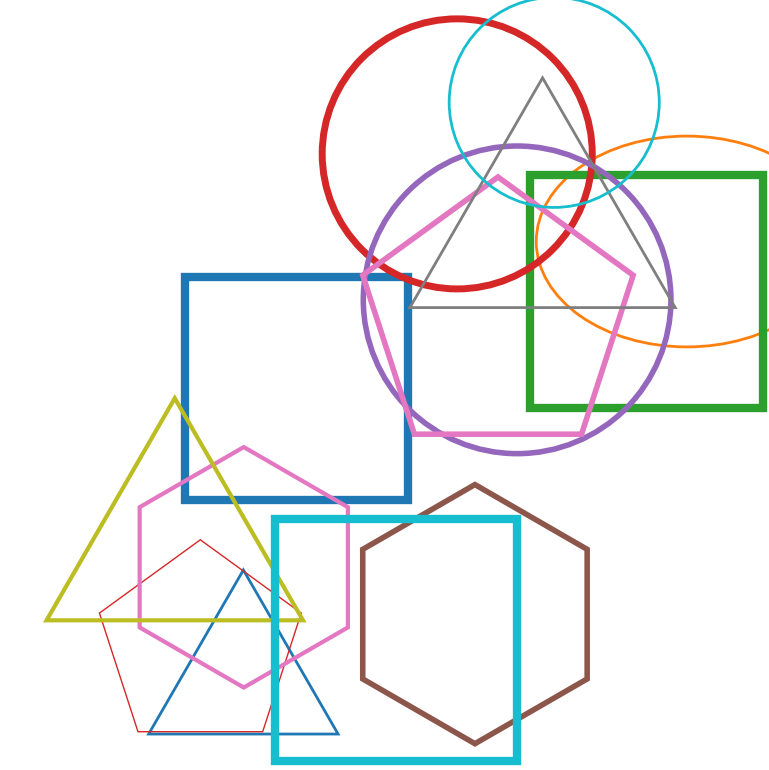[{"shape": "triangle", "thickness": 1, "radius": 0.71, "center": [0.316, 0.118]}, {"shape": "square", "thickness": 3, "radius": 0.72, "center": [0.385, 0.495]}, {"shape": "oval", "thickness": 1, "radius": 0.98, "center": [0.892, 0.686]}, {"shape": "square", "thickness": 3, "radius": 0.76, "center": [0.84, 0.621]}, {"shape": "pentagon", "thickness": 0.5, "radius": 0.69, "center": [0.26, 0.161]}, {"shape": "circle", "thickness": 2.5, "radius": 0.88, "center": [0.594, 0.8]}, {"shape": "circle", "thickness": 2, "radius": 1.0, "center": [0.672, 0.611]}, {"shape": "hexagon", "thickness": 2, "radius": 0.84, "center": [0.617, 0.202]}, {"shape": "pentagon", "thickness": 2, "radius": 0.92, "center": [0.647, 0.585]}, {"shape": "hexagon", "thickness": 1.5, "radius": 0.78, "center": [0.317, 0.263]}, {"shape": "triangle", "thickness": 1, "radius": 0.99, "center": [0.705, 0.7]}, {"shape": "triangle", "thickness": 1.5, "radius": 0.96, "center": [0.227, 0.291]}, {"shape": "circle", "thickness": 1, "radius": 0.68, "center": [0.72, 0.867]}, {"shape": "square", "thickness": 3, "radius": 0.79, "center": [0.514, 0.169]}]